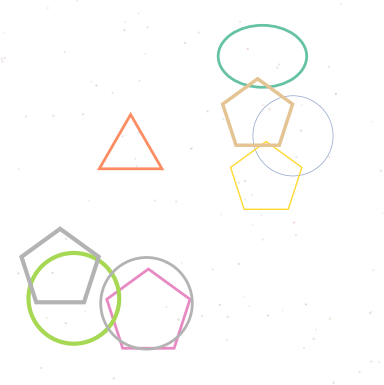[{"shape": "oval", "thickness": 2, "radius": 0.57, "center": [0.682, 0.854]}, {"shape": "triangle", "thickness": 2, "radius": 0.47, "center": [0.339, 0.609]}, {"shape": "circle", "thickness": 0.5, "radius": 0.52, "center": [0.761, 0.647]}, {"shape": "pentagon", "thickness": 2, "radius": 0.57, "center": [0.385, 0.187]}, {"shape": "circle", "thickness": 3, "radius": 0.59, "center": [0.192, 0.225]}, {"shape": "pentagon", "thickness": 1, "radius": 0.49, "center": [0.691, 0.535]}, {"shape": "pentagon", "thickness": 2.5, "radius": 0.48, "center": [0.669, 0.7]}, {"shape": "pentagon", "thickness": 3, "radius": 0.53, "center": [0.156, 0.3]}, {"shape": "circle", "thickness": 2, "radius": 0.59, "center": [0.381, 0.212]}]